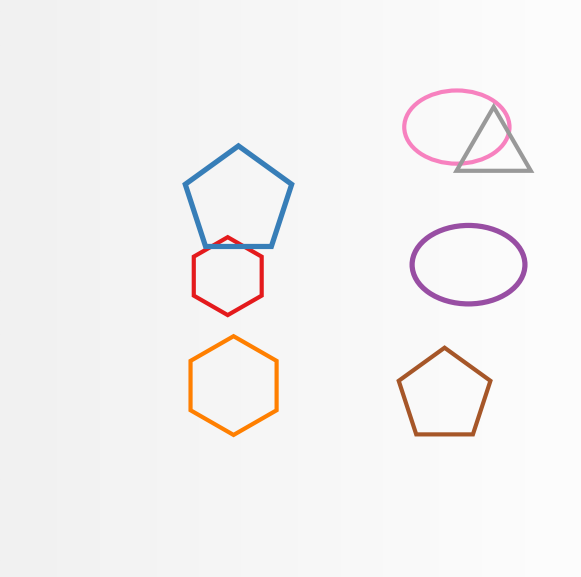[{"shape": "hexagon", "thickness": 2, "radius": 0.34, "center": [0.392, 0.521]}, {"shape": "pentagon", "thickness": 2.5, "radius": 0.48, "center": [0.41, 0.65]}, {"shape": "oval", "thickness": 2.5, "radius": 0.49, "center": [0.806, 0.541]}, {"shape": "hexagon", "thickness": 2, "radius": 0.43, "center": [0.402, 0.331]}, {"shape": "pentagon", "thickness": 2, "radius": 0.41, "center": [0.765, 0.314]}, {"shape": "oval", "thickness": 2, "radius": 0.45, "center": [0.786, 0.779]}, {"shape": "triangle", "thickness": 2, "radius": 0.37, "center": [0.849, 0.74]}]